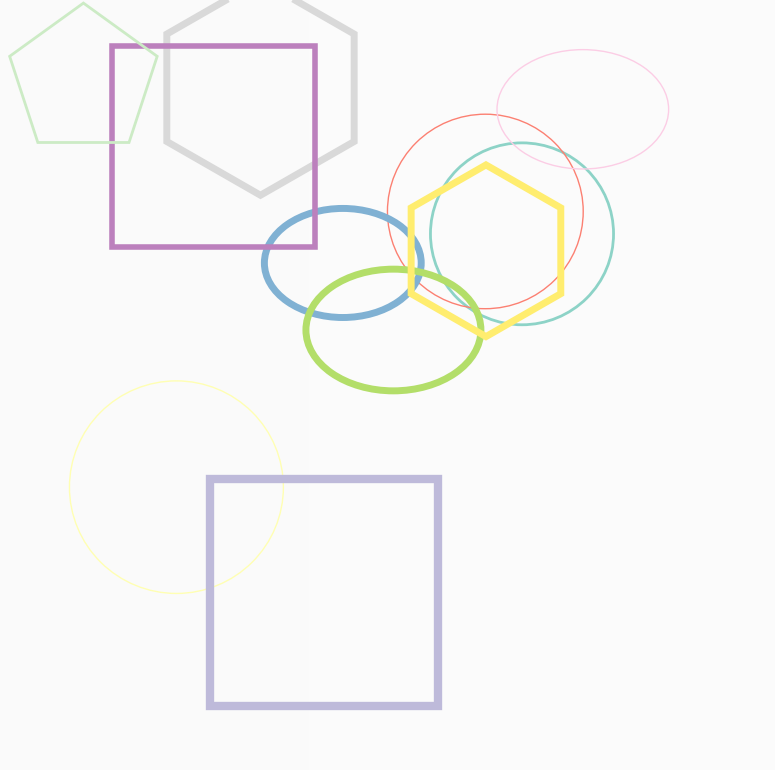[{"shape": "circle", "thickness": 1, "radius": 0.59, "center": [0.674, 0.696]}, {"shape": "circle", "thickness": 0.5, "radius": 0.69, "center": [0.228, 0.367]}, {"shape": "square", "thickness": 3, "radius": 0.74, "center": [0.418, 0.23]}, {"shape": "circle", "thickness": 0.5, "radius": 0.63, "center": [0.626, 0.725]}, {"shape": "oval", "thickness": 2.5, "radius": 0.51, "center": [0.442, 0.658]}, {"shape": "oval", "thickness": 2.5, "radius": 0.56, "center": [0.508, 0.571]}, {"shape": "oval", "thickness": 0.5, "radius": 0.55, "center": [0.752, 0.858]}, {"shape": "hexagon", "thickness": 2.5, "radius": 0.7, "center": [0.336, 0.886]}, {"shape": "square", "thickness": 2, "radius": 0.65, "center": [0.276, 0.81]}, {"shape": "pentagon", "thickness": 1, "radius": 0.5, "center": [0.108, 0.896]}, {"shape": "hexagon", "thickness": 2.5, "radius": 0.56, "center": [0.627, 0.674]}]